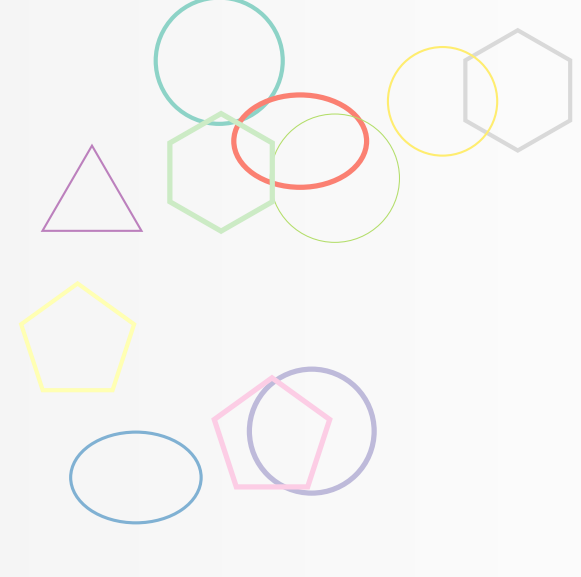[{"shape": "circle", "thickness": 2, "radius": 0.55, "center": [0.377, 0.894]}, {"shape": "pentagon", "thickness": 2, "radius": 0.51, "center": [0.134, 0.406]}, {"shape": "circle", "thickness": 2.5, "radius": 0.54, "center": [0.536, 0.253]}, {"shape": "oval", "thickness": 2.5, "radius": 0.57, "center": [0.516, 0.755]}, {"shape": "oval", "thickness": 1.5, "radius": 0.56, "center": [0.234, 0.172]}, {"shape": "circle", "thickness": 0.5, "radius": 0.56, "center": [0.576, 0.691]}, {"shape": "pentagon", "thickness": 2.5, "radius": 0.52, "center": [0.468, 0.24]}, {"shape": "hexagon", "thickness": 2, "radius": 0.52, "center": [0.891, 0.843]}, {"shape": "triangle", "thickness": 1, "radius": 0.49, "center": [0.158, 0.649]}, {"shape": "hexagon", "thickness": 2.5, "radius": 0.51, "center": [0.38, 0.701]}, {"shape": "circle", "thickness": 1, "radius": 0.47, "center": [0.761, 0.824]}]